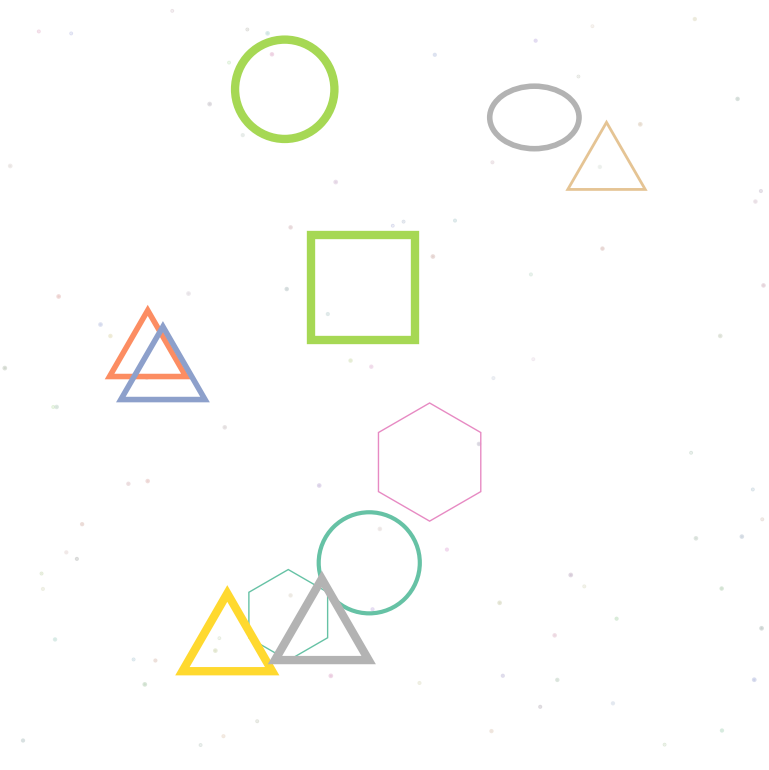[{"shape": "hexagon", "thickness": 0.5, "radius": 0.3, "center": [0.374, 0.201]}, {"shape": "circle", "thickness": 1.5, "radius": 0.33, "center": [0.48, 0.269]}, {"shape": "triangle", "thickness": 2, "radius": 0.29, "center": [0.192, 0.54]}, {"shape": "triangle", "thickness": 2, "radius": 0.32, "center": [0.212, 0.513]}, {"shape": "hexagon", "thickness": 0.5, "radius": 0.38, "center": [0.558, 0.4]}, {"shape": "circle", "thickness": 3, "radius": 0.32, "center": [0.37, 0.884]}, {"shape": "square", "thickness": 3, "radius": 0.34, "center": [0.471, 0.627]}, {"shape": "triangle", "thickness": 3, "radius": 0.34, "center": [0.295, 0.162]}, {"shape": "triangle", "thickness": 1, "radius": 0.29, "center": [0.788, 0.783]}, {"shape": "oval", "thickness": 2, "radius": 0.29, "center": [0.694, 0.847]}, {"shape": "triangle", "thickness": 3, "radius": 0.35, "center": [0.418, 0.178]}]